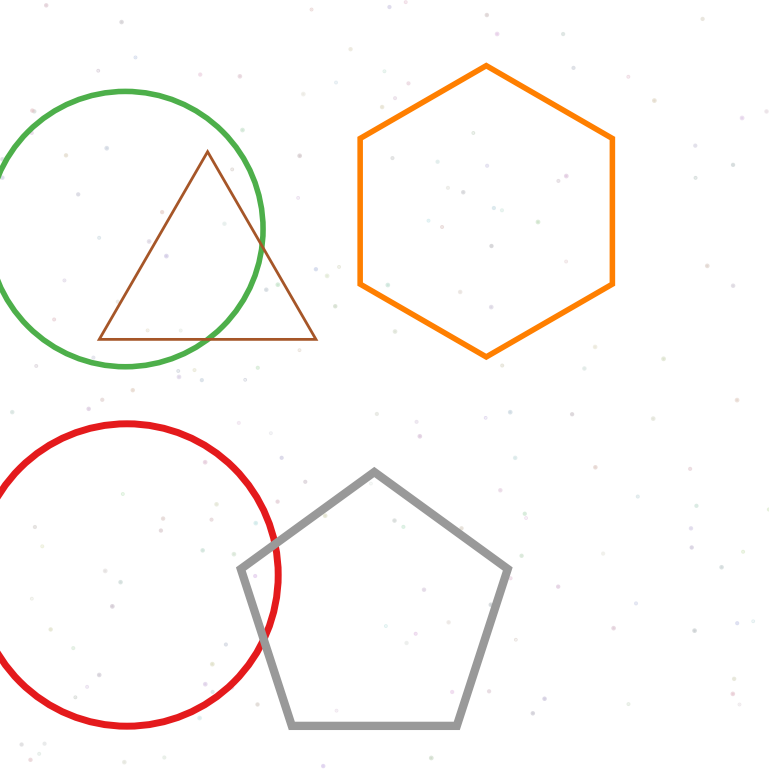[{"shape": "circle", "thickness": 2.5, "radius": 0.98, "center": [0.165, 0.253]}, {"shape": "circle", "thickness": 2, "radius": 0.89, "center": [0.163, 0.702]}, {"shape": "hexagon", "thickness": 2, "radius": 0.95, "center": [0.632, 0.726]}, {"shape": "triangle", "thickness": 1, "radius": 0.81, "center": [0.27, 0.64]}, {"shape": "pentagon", "thickness": 3, "radius": 0.91, "center": [0.486, 0.205]}]